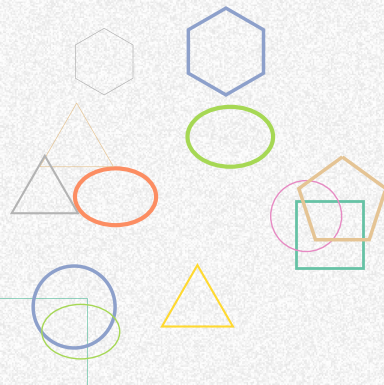[{"shape": "square", "thickness": 0.5, "radius": 0.59, "center": [0.109, 0.11]}, {"shape": "square", "thickness": 2, "radius": 0.44, "center": [0.856, 0.391]}, {"shape": "oval", "thickness": 3, "radius": 0.53, "center": [0.3, 0.489]}, {"shape": "hexagon", "thickness": 2.5, "radius": 0.56, "center": [0.587, 0.866]}, {"shape": "circle", "thickness": 2.5, "radius": 0.53, "center": [0.193, 0.203]}, {"shape": "circle", "thickness": 1, "radius": 0.46, "center": [0.795, 0.439]}, {"shape": "oval", "thickness": 3, "radius": 0.56, "center": [0.598, 0.645]}, {"shape": "oval", "thickness": 1, "radius": 0.51, "center": [0.21, 0.139]}, {"shape": "triangle", "thickness": 1.5, "radius": 0.53, "center": [0.513, 0.205]}, {"shape": "triangle", "thickness": 0.5, "radius": 0.55, "center": [0.199, 0.622]}, {"shape": "pentagon", "thickness": 2.5, "radius": 0.59, "center": [0.889, 0.473]}, {"shape": "triangle", "thickness": 1.5, "radius": 0.5, "center": [0.116, 0.496]}, {"shape": "hexagon", "thickness": 0.5, "radius": 0.43, "center": [0.271, 0.84]}]